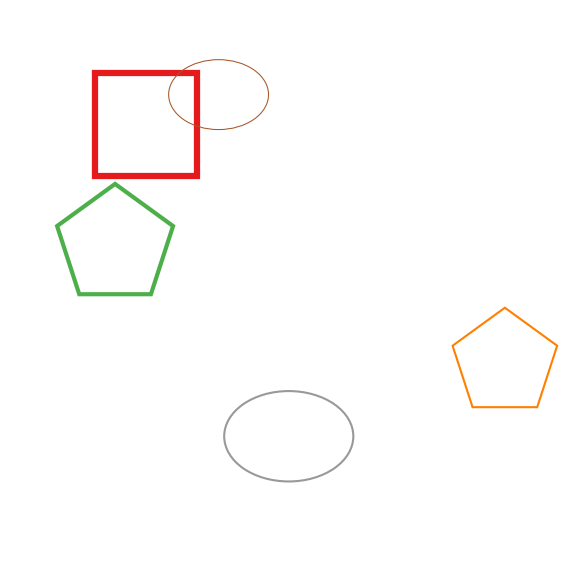[{"shape": "square", "thickness": 3, "radius": 0.44, "center": [0.253, 0.784]}, {"shape": "pentagon", "thickness": 2, "radius": 0.53, "center": [0.199, 0.575]}, {"shape": "pentagon", "thickness": 1, "radius": 0.48, "center": [0.874, 0.371]}, {"shape": "oval", "thickness": 0.5, "radius": 0.43, "center": [0.378, 0.835]}, {"shape": "oval", "thickness": 1, "radius": 0.56, "center": [0.5, 0.244]}]